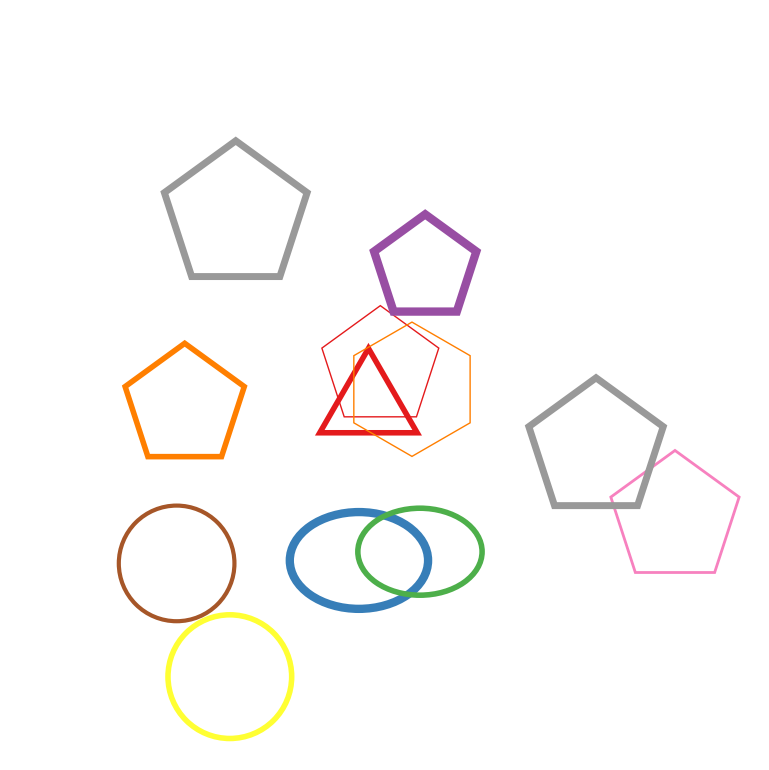[{"shape": "pentagon", "thickness": 0.5, "radius": 0.4, "center": [0.494, 0.523]}, {"shape": "triangle", "thickness": 2, "radius": 0.37, "center": [0.479, 0.474]}, {"shape": "oval", "thickness": 3, "radius": 0.45, "center": [0.466, 0.272]}, {"shape": "oval", "thickness": 2, "radius": 0.4, "center": [0.545, 0.284]}, {"shape": "pentagon", "thickness": 3, "radius": 0.35, "center": [0.552, 0.652]}, {"shape": "pentagon", "thickness": 2, "radius": 0.41, "center": [0.24, 0.473]}, {"shape": "hexagon", "thickness": 0.5, "radius": 0.44, "center": [0.535, 0.494]}, {"shape": "circle", "thickness": 2, "radius": 0.4, "center": [0.298, 0.121]}, {"shape": "circle", "thickness": 1.5, "radius": 0.38, "center": [0.229, 0.268]}, {"shape": "pentagon", "thickness": 1, "radius": 0.44, "center": [0.877, 0.327]}, {"shape": "pentagon", "thickness": 2.5, "radius": 0.49, "center": [0.306, 0.72]}, {"shape": "pentagon", "thickness": 2.5, "radius": 0.46, "center": [0.774, 0.418]}]